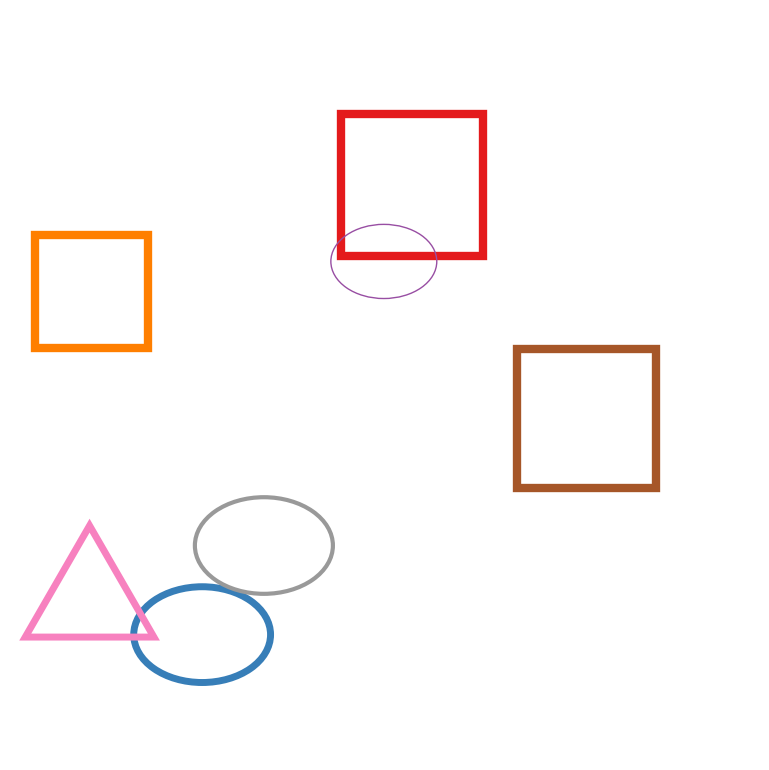[{"shape": "square", "thickness": 3, "radius": 0.46, "center": [0.535, 0.76]}, {"shape": "oval", "thickness": 2.5, "radius": 0.44, "center": [0.263, 0.176]}, {"shape": "oval", "thickness": 0.5, "radius": 0.34, "center": [0.498, 0.66]}, {"shape": "square", "thickness": 3, "radius": 0.37, "center": [0.119, 0.622]}, {"shape": "square", "thickness": 3, "radius": 0.45, "center": [0.762, 0.457]}, {"shape": "triangle", "thickness": 2.5, "radius": 0.48, "center": [0.116, 0.221]}, {"shape": "oval", "thickness": 1.5, "radius": 0.45, "center": [0.343, 0.292]}]